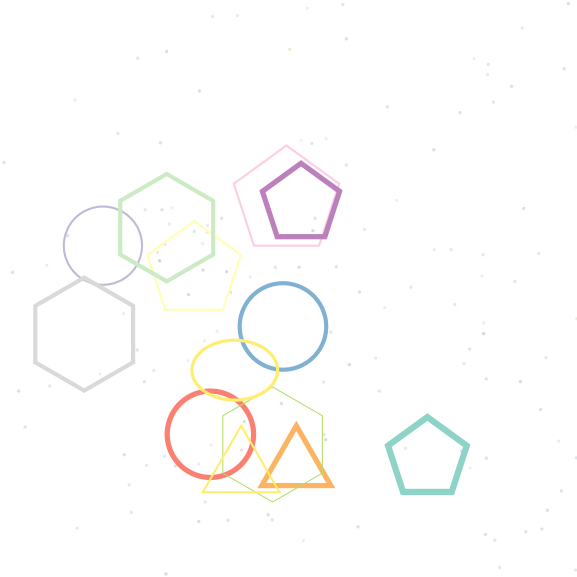[{"shape": "pentagon", "thickness": 3, "radius": 0.36, "center": [0.74, 0.205]}, {"shape": "pentagon", "thickness": 1, "radius": 0.42, "center": [0.336, 0.531]}, {"shape": "circle", "thickness": 1, "radius": 0.34, "center": [0.178, 0.574]}, {"shape": "circle", "thickness": 2.5, "radius": 0.37, "center": [0.364, 0.247]}, {"shape": "circle", "thickness": 2, "radius": 0.37, "center": [0.49, 0.434]}, {"shape": "triangle", "thickness": 2.5, "radius": 0.35, "center": [0.513, 0.193]}, {"shape": "hexagon", "thickness": 0.5, "radius": 0.5, "center": [0.472, 0.23]}, {"shape": "pentagon", "thickness": 1, "radius": 0.48, "center": [0.496, 0.651]}, {"shape": "hexagon", "thickness": 2, "radius": 0.49, "center": [0.146, 0.421]}, {"shape": "pentagon", "thickness": 2.5, "radius": 0.35, "center": [0.521, 0.646]}, {"shape": "hexagon", "thickness": 2, "radius": 0.46, "center": [0.289, 0.605]}, {"shape": "triangle", "thickness": 1, "radius": 0.38, "center": [0.418, 0.185]}, {"shape": "oval", "thickness": 1.5, "radius": 0.37, "center": [0.407, 0.358]}]